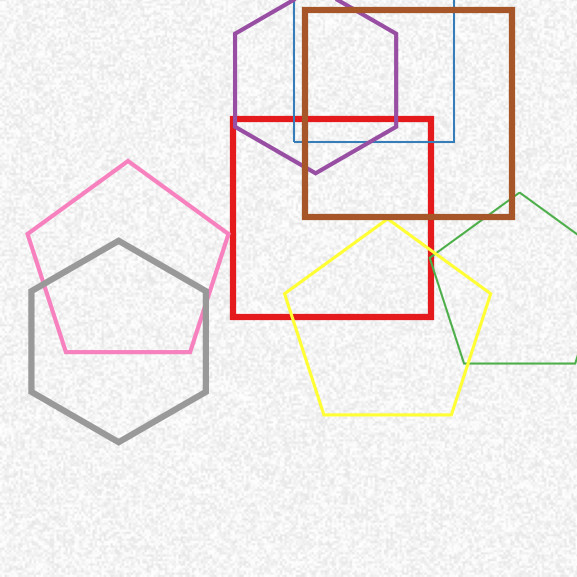[{"shape": "square", "thickness": 3, "radius": 0.86, "center": [0.574, 0.621]}, {"shape": "square", "thickness": 1, "radius": 0.69, "center": [0.647, 0.892]}, {"shape": "pentagon", "thickness": 1, "radius": 0.82, "center": [0.9, 0.502]}, {"shape": "hexagon", "thickness": 2, "radius": 0.81, "center": [0.547, 0.86]}, {"shape": "pentagon", "thickness": 1.5, "radius": 0.94, "center": [0.671, 0.433]}, {"shape": "square", "thickness": 3, "radius": 0.9, "center": [0.707, 0.803]}, {"shape": "pentagon", "thickness": 2, "radius": 0.91, "center": [0.222, 0.537]}, {"shape": "hexagon", "thickness": 3, "radius": 0.87, "center": [0.205, 0.408]}]